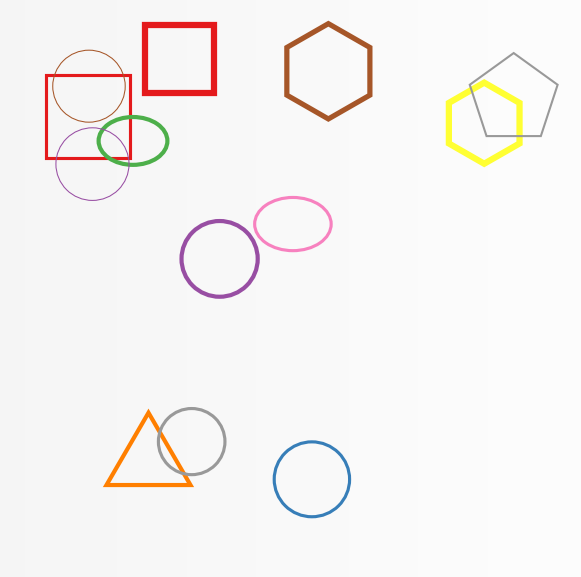[{"shape": "square", "thickness": 1.5, "radius": 0.36, "center": [0.151, 0.798]}, {"shape": "square", "thickness": 3, "radius": 0.29, "center": [0.309, 0.897]}, {"shape": "circle", "thickness": 1.5, "radius": 0.32, "center": [0.537, 0.169]}, {"shape": "oval", "thickness": 2, "radius": 0.3, "center": [0.229, 0.755]}, {"shape": "circle", "thickness": 2, "radius": 0.33, "center": [0.378, 0.551]}, {"shape": "circle", "thickness": 0.5, "radius": 0.31, "center": [0.159, 0.715]}, {"shape": "triangle", "thickness": 2, "radius": 0.42, "center": [0.255, 0.201]}, {"shape": "hexagon", "thickness": 3, "radius": 0.35, "center": [0.833, 0.786]}, {"shape": "hexagon", "thickness": 2.5, "radius": 0.41, "center": [0.565, 0.876]}, {"shape": "circle", "thickness": 0.5, "radius": 0.31, "center": [0.153, 0.85]}, {"shape": "oval", "thickness": 1.5, "radius": 0.33, "center": [0.504, 0.611]}, {"shape": "circle", "thickness": 1.5, "radius": 0.29, "center": [0.33, 0.234]}, {"shape": "pentagon", "thickness": 1, "radius": 0.4, "center": [0.884, 0.828]}]